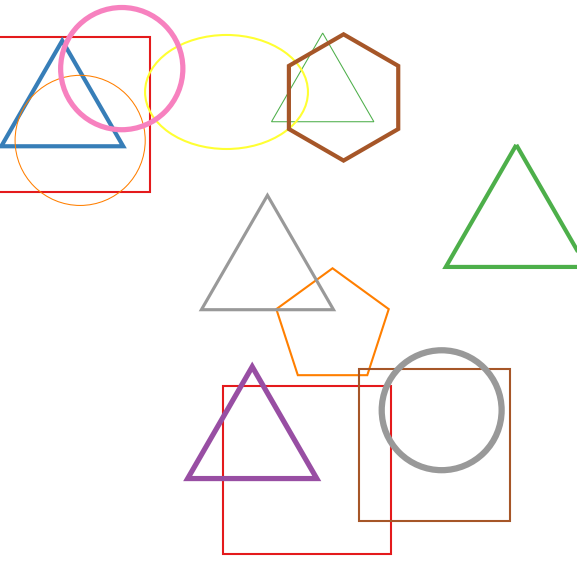[{"shape": "square", "thickness": 1, "radius": 0.73, "center": [0.531, 0.186]}, {"shape": "square", "thickness": 1, "radius": 0.67, "center": [0.125, 0.8]}, {"shape": "triangle", "thickness": 2, "radius": 0.61, "center": [0.108, 0.807]}, {"shape": "triangle", "thickness": 0.5, "radius": 0.51, "center": [0.559, 0.84]}, {"shape": "triangle", "thickness": 2, "radius": 0.7, "center": [0.894, 0.607]}, {"shape": "triangle", "thickness": 2.5, "radius": 0.65, "center": [0.437, 0.235]}, {"shape": "pentagon", "thickness": 1, "radius": 0.51, "center": [0.576, 0.432]}, {"shape": "circle", "thickness": 0.5, "radius": 0.56, "center": [0.139, 0.756]}, {"shape": "oval", "thickness": 1, "radius": 0.71, "center": [0.392, 0.84]}, {"shape": "square", "thickness": 1, "radius": 0.66, "center": [0.753, 0.229]}, {"shape": "hexagon", "thickness": 2, "radius": 0.55, "center": [0.595, 0.83]}, {"shape": "circle", "thickness": 2.5, "radius": 0.53, "center": [0.211, 0.88]}, {"shape": "circle", "thickness": 3, "radius": 0.52, "center": [0.765, 0.289]}, {"shape": "triangle", "thickness": 1.5, "radius": 0.66, "center": [0.463, 0.529]}]